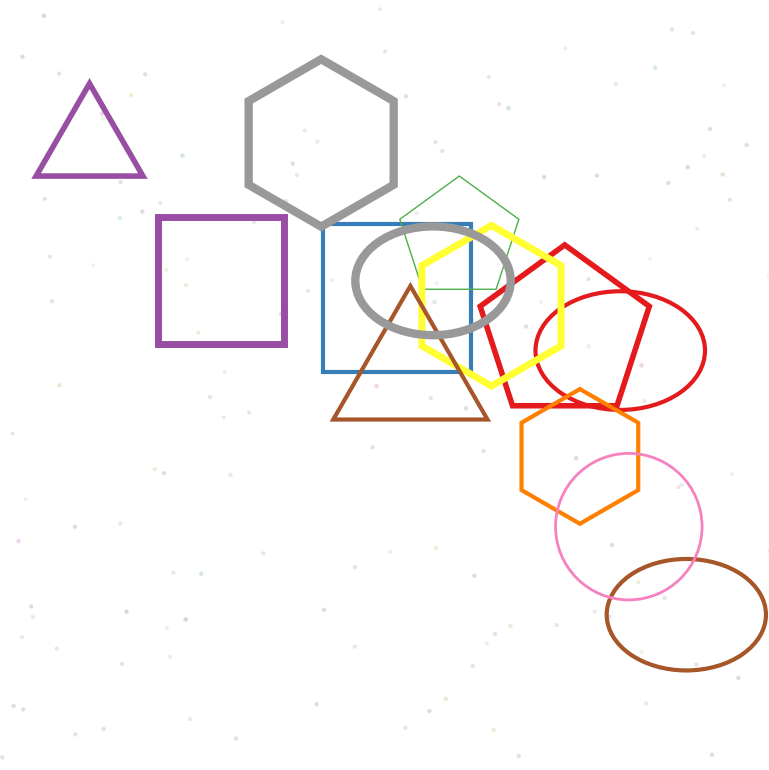[{"shape": "oval", "thickness": 1.5, "radius": 0.55, "center": [0.806, 0.545]}, {"shape": "pentagon", "thickness": 2, "radius": 0.58, "center": [0.733, 0.566]}, {"shape": "square", "thickness": 1.5, "radius": 0.48, "center": [0.516, 0.613]}, {"shape": "pentagon", "thickness": 0.5, "radius": 0.41, "center": [0.597, 0.69]}, {"shape": "square", "thickness": 2.5, "radius": 0.41, "center": [0.287, 0.636]}, {"shape": "triangle", "thickness": 2, "radius": 0.4, "center": [0.116, 0.811]}, {"shape": "hexagon", "thickness": 1.5, "radius": 0.44, "center": [0.753, 0.407]}, {"shape": "hexagon", "thickness": 2.5, "radius": 0.52, "center": [0.638, 0.603]}, {"shape": "oval", "thickness": 1.5, "radius": 0.52, "center": [0.891, 0.202]}, {"shape": "triangle", "thickness": 1.5, "radius": 0.58, "center": [0.533, 0.513]}, {"shape": "circle", "thickness": 1, "radius": 0.48, "center": [0.817, 0.316]}, {"shape": "oval", "thickness": 3, "radius": 0.5, "center": [0.562, 0.635]}, {"shape": "hexagon", "thickness": 3, "radius": 0.54, "center": [0.417, 0.814]}]